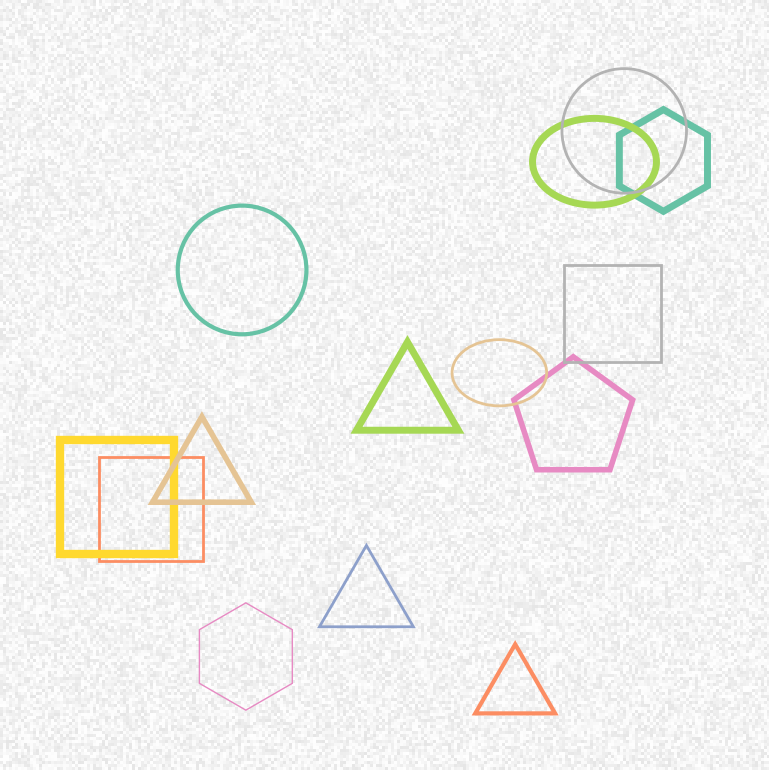[{"shape": "circle", "thickness": 1.5, "radius": 0.42, "center": [0.314, 0.649]}, {"shape": "hexagon", "thickness": 2.5, "radius": 0.33, "center": [0.862, 0.792]}, {"shape": "square", "thickness": 1, "radius": 0.34, "center": [0.196, 0.339]}, {"shape": "triangle", "thickness": 1.5, "radius": 0.3, "center": [0.669, 0.103]}, {"shape": "triangle", "thickness": 1, "radius": 0.35, "center": [0.476, 0.221]}, {"shape": "hexagon", "thickness": 0.5, "radius": 0.35, "center": [0.319, 0.147]}, {"shape": "pentagon", "thickness": 2, "radius": 0.41, "center": [0.744, 0.456]}, {"shape": "oval", "thickness": 2.5, "radius": 0.4, "center": [0.772, 0.79]}, {"shape": "triangle", "thickness": 2.5, "radius": 0.38, "center": [0.529, 0.479]}, {"shape": "square", "thickness": 3, "radius": 0.37, "center": [0.152, 0.355]}, {"shape": "triangle", "thickness": 2, "radius": 0.37, "center": [0.262, 0.385]}, {"shape": "oval", "thickness": 1, "radius": 0.31, "center": [0.649, 0.516]}, {"shape": "square", "thickness": 1, "radius": 0.32, "center": [0.796, 0.593]}, {"shape": "circle", "thickness": 1, "radius": 0.4, "center": [0.811, 0.83]}]